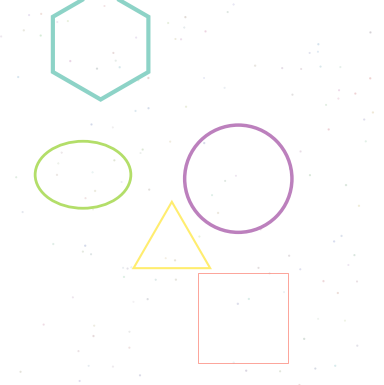[{"shape": "hexagon", "thickness": 3, "radius": 0.72, "center": [0.261, 0.885]}, {"shape": "square", "thickness": 0.5, "radius": 0.59, "center": [0.632, 0.173]}, {"shape": "oval", "thickness": 2, "radius": 0.62, "center": [0.216, 0.546]}, {"shape": "circle", "thickness": 2.5, "radius": 0.7, "center": [0.619, 0.536]}, {"shape": "triangle", "thickness": 1.5, "radius": 0.57, "center": [0.446, 0.361]}]